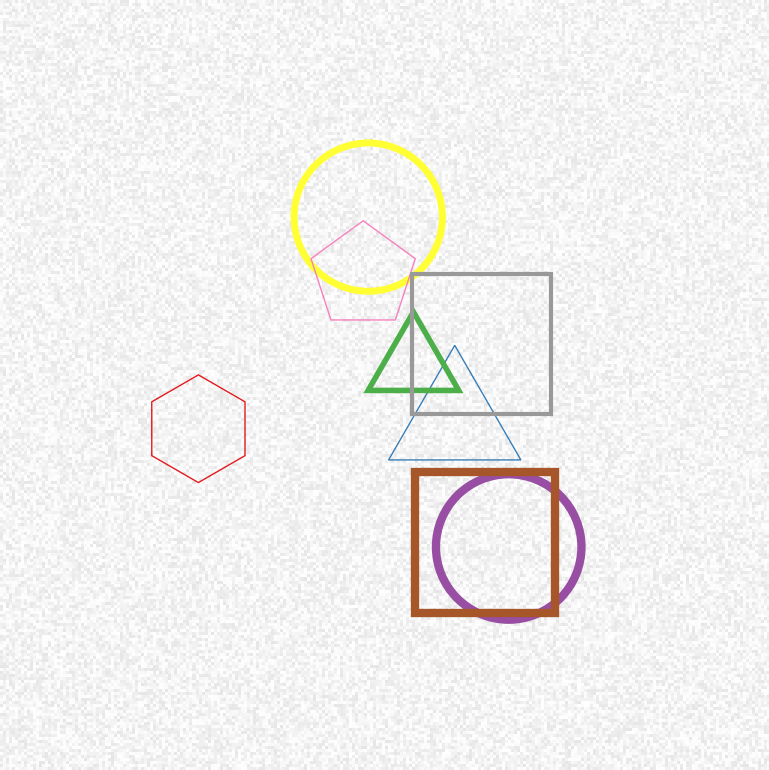[{"shape": "hexagon", "thickness": 0.5, "radius": 0.35, "center": [0.258, 0.443]}, {"shape": "triangle", "thickness": 0.5, "radius": 0.5, "center": [0.591, 0.452]}, {"shape": "triangle", "thickness": 2, "radius": 0.34, "center": [0.537, 0.527]}, {"shape": "circle", "thickness": 3, "radius": 0.47, "center": [0.661, 0.29]}, {"shape": "circle", "thickness": 2.5, "radius": 0.48, "center": [0.478, 0.718]}, {"shape": "square", "thickness": 3, "radius": 0.46, "center": [0.63, 0.295]}, {"shape": "pentagon", "thickness": 0.5, "radius": 0.36, "center": [0.472, 0.642]}, {"shape": "square", "thickness": 1.5, "radius": 0.45, "center": [0.625, 0.553]}]